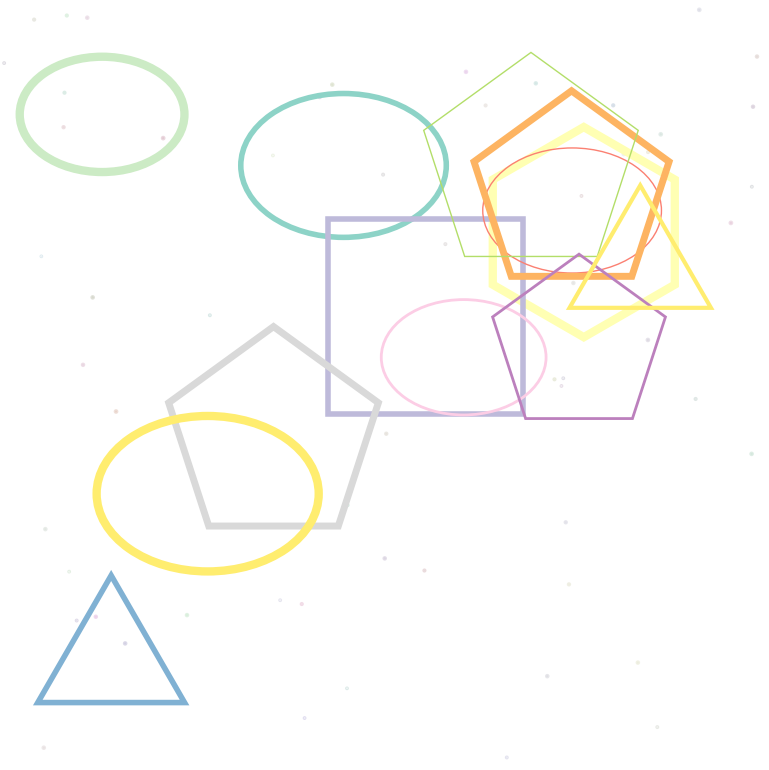[{"shape": "oval", "thickness": 2, "radius": 0.67, "center": [0.446, 0.785]}, {"shape": "hexagon", "thickness": 3, "radius": 0.68, "center": [0.758, 0.699]}, {"shape": "square", "thickness": 2, "radius": 0.63, "center": [0.552, 0.589]}, {"shape": "oval", "thickness": 0.5, "radius": 0.58, "center": [0.743, 0.727]}, {"shape": "triangle", "thickness": 2, "radius": 0.55, "center": [0.144, 0.143]}, {"shape": "pentagon", "thickness": 2.5, "radius": 0.67, "center": [0.742, 0.749]}, {"shape": "pentagon", "thickness": 0.5, "radius": 0.73, "center": [0.69, 0.785]}, {"shape": "oval", "thickness": 1, "radius": 0.54, "center": [0.602, 0.536]}, {"shape": "pentagon", "thickness": 2.5, "radius": 0.72, "center": [0.355, 0.433]}, {"shape": "pentagon", "thickness": 1, "radius": 0.59, "center": [0.752, 0.552]}, {"shape": "oval", "thickness": 3, "radius": 0.53, "center": [0.133, 0.851]}, {"shape": "oval", "thickness": 3, "radius": 0.72, "center": [0.27, 0.359]}, {"shape": "triangle", "thickness": 1.5, "radius": 0.53, "center": [0.831, 0.653]}]